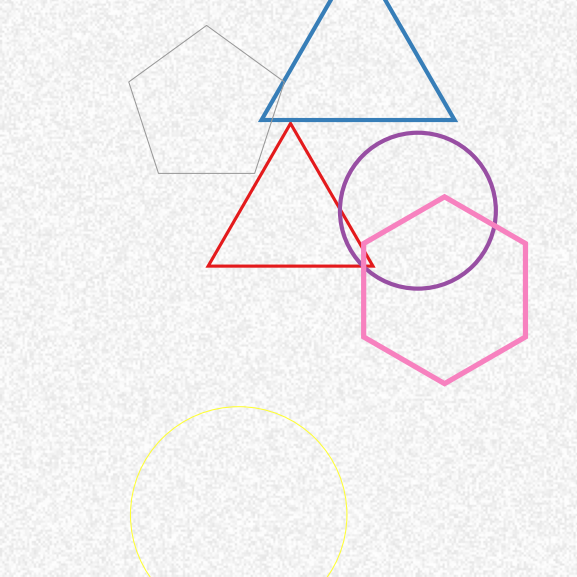[{"shape": "triangle", "thickness": 1.5, "radius": 0.82, "center": [0.503, 0.621]}, {"shape": "triangle", "thickness": 2, "radius": 0.97, "center": [0.62, 0.888]}, {"shape": "circle", "thickness": 2, "radius": 0.67, "center": [0.724, 0.634]}, {"shape": "circle", "thickness": 0.5, "radius": 0.94, "center": [0.413, 0.108]}, {"shape": "hexagon", "thickness": 2.5, "radius": 0.81, "center": [0.77, 0.497]}, {"shape": "pentagon", "thickness": 0.5, "radius": 0.71, "center": [0.358, 0.813]}]